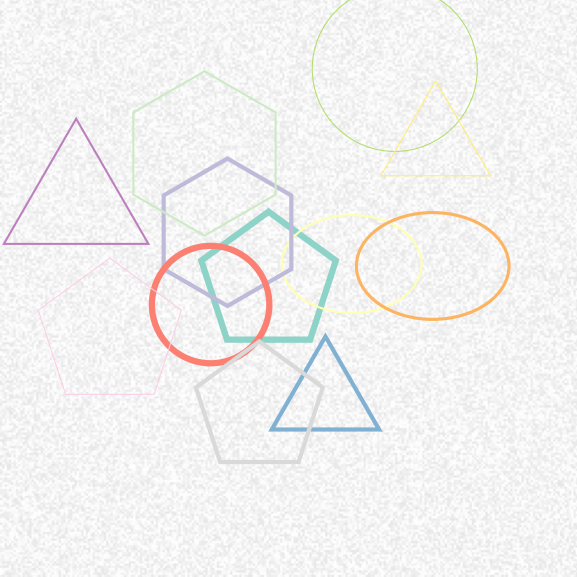[{"shape": "pentagon", "thickness": 3, "radius": 0.61, "center": [0.465, 0.51]}, {"shape": "oval", "thickness": 1, "radius": 0.6, "center": [0.609, 0.542]}, {"shape": "hexagon", "thickness": 2, "radius": 0.64, "center": [0.394, 0.597]}, {"shape": "circle", "thickness": 3, "radius": 0.51, "center": [0.365, 0.472]}, {"shape": "triangle", "thickness": 2, "radius": 0.54, "center": [0.564, 0.309]}, {"shape": "oval", "thickness": 1.5, "radius": 0.66, "center": [0.749, 0.539]}, {"shape": "circle", "thickness": 0.5, "radius": 0.71, "center": [0.684, 0.88]}, {"shape": "pentagon", "thickness": 0.5, "radius": 0.65, "center": [0.19, 0.422]}, {"shape": "pentagon", "thickness": 2, "radius": 0.58, "center": [0.449, 0.293]}, {"shape": "triangle", "thickness": 1, "radius": 0.72, "center": [0.132, 0.649]}, {"shape": "hexagon", "thickness": 1, "radius": 0.71, "center": [0.354, 0.733]}, {"shape": "triangle", "thickness": 0.5, "radius": 0.55, "center": [0.754, 0.75]}]